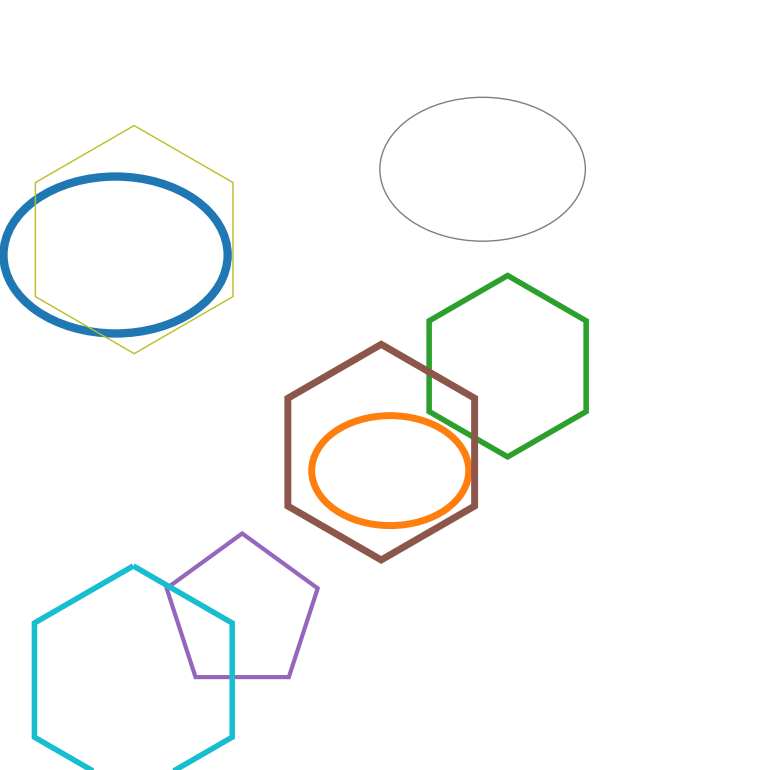[{"shape": "oval", "thickness": 3, "radius": 0.73, "center": [0.15, 0.669]}, {"shape": "oval", "thickness": 2.5, "radius": 0.51, "center": [0.507, 0.389]}, {"shape": "hexagon", "thickness": 2, "radius": 0.59, "center": [0.659, 0.524]}, {"shape": "pentagon", "thickness": 1.5, "radius": 0.52, "center": [0.315, 0.204]}, {"shape": "hexagon", "thickness": 2.5, "radius": 0.7, "center": [0.495, 0.413]}, {"shape": "oval", "thickness": 0.5, "radius": 0.67, "center": [0.627, 0.78]}, {"shape": "hexagon", "thickness": 0.5, "radius": 0.74, "center": [0.174, 0.689]}, {"shape": "hexagon", "thickness": 2, "radius": 0.74, "center": [0.173, 0.117]}]